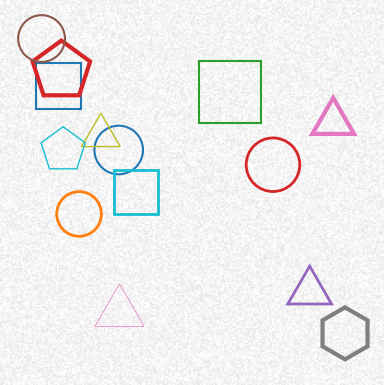[{"shape": "circle", "thickness": 1.5, "radius": 0.32, "center": [0.308, 0.61]}, {"shape": "square", "thickness": 1.5, "radius": 0.3, "center": [0.152, 0.777]}, {"shape": "circle", "thickness": 2, "radius": 0.29, "center": [0.205, 0.444]}, {"shape": "square", "thickness": 1.5, "radius": 0.4, "center": [0.598, 0.761]}, {"shape": "circle", "thickness": 2, "radius": 0.35, "center": [0.709, 0.572]}, {"shape": "pentagon", "thickness": 3, "radius": 0.39, "center": [0.159, 0.816]}, {"shape": "triangle", "thickness": 2, "radius": 0.33, "center": [0.804, 0.243]}, {"shape": "circle", "thickness": 1.5, "radius": 0.3, "center": [0.108, 0.9]}, {"shape": "triangle", "thickness": 3, "radius": 0.31, "center": [0.865, 0.683]}, {"shape": "triangle", "thickness": 0.5, "radius": 0.37, "center": [0.31, 0.189]}, {"shape": "hexagon", "thickness": 3, "radius": 0.34, "center": [0.896, 0.134]}, {"shape": "triangle", "thickness": 1, "radius": 0.29, "center": [0.262, 0.648]}, {"shape": "square", "thickness": 2, "radius": 0.29, "center": [0.354, 0.501]}, {"shape": "pentagon", "thickness": 1, "radius": 0.3, "center": [0.164, 0.61]}]